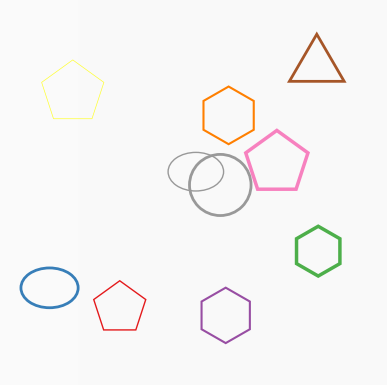[{"shape": "pentagon", "thickness": 1, "radius": 0.35, "center": [0.309, 0.2]}, {"shape": "oval", "thickness": 2, "radius": 0.37, "center": [0.128, 0.252]}, {"shape": "hexagon", "thickness": 2.5, "radius": 0.32, "center": [0.821, 0.348]}, {"shape": "hexagon", "thickness": 1.5, "radius": 0.36, "center": [0.582, 0.181]}, {"shape": "hexagon", "thickness": 1.5, "radius": 0.37, "center": [0.59, 0.7]}, {"shape": "pentagon", "thickness": 0.5, "radius": 0.42, "center": [0.188, 0.76]}, {"shape": "triangle", "thickness": 2, "radius": 0.41, "center": [0.817, 0.83]}, {"shape": "pentagon", "thickness": 2.5, "radius": 0.42, "center": [0.714, 0.577]}, {"shape": "circle", "thickness": 2, "radius": 0.4, "center": [0.568, 0.52]}, {"shape": "oval", "thickness": 1, "radius": 0.36, "center": [0.505, 0.554]}]